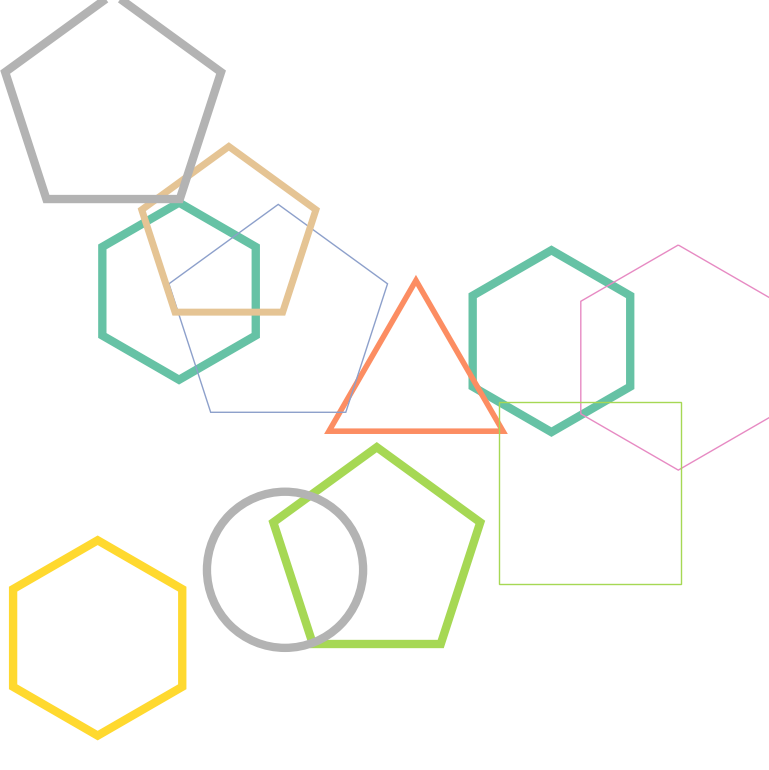[{"shape": "hexagon", "thickness": 3, "radius": 0.58, "center": [0.233, 0.622]}, {"shape": "hexagon", "thickness": 3, "radius": 0.59, "center": [0.716, 0.557]}, {"shape": "triangle", "thickness": 2, "radius": 0.65, "center": [0.54, 0.505]}, {"shape": "pentagon", "thickness": 0.5, "radius": 0.75, "center": [0.361, 0.585]}, {"shape": "hexagon", "thickness": 0.5, "radius": 0.73, "center": [0.881, 0.536]}, {"shape": "pentagon", "thickness": 3, "radius": 0.71, "center": [0.489, 0.278]}, {"shape": "square", "thickness": 0.5, "radius": 0.59, "center": [0.766, 0.36]}, {"shape": "hexagon", "thickness": 3, "radius": 0.63, "center": [0.127, 0.171]}, {"shape": "pentagon", "thickness": 2.5, "radius": 0.59, "center": [0.297, 0.691]}, {"shape": "circle", "thickness": 3, "radius": 0.51, "center": [0.37, 0.26]}, {"shape": "pentagon", "thickness": 3, "radius": 0.74, "center": [0.147, 0.861]}]